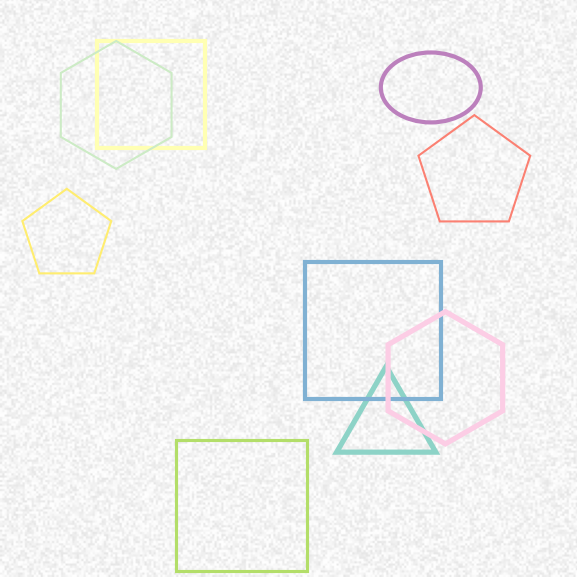[{"shape": "triangle", "thickness": 2.5, "radius": 0.5, "center": [0.669, 0.266]}, {"shape": "square", "thickness": 2, "radius": 0.46, "center": [0.261, 0.835]}, {"shape": "pentagon", "thickness": 1, "radius": 0.51, "center": [0.821, 0.698]}, {"shape": "square", "thickness": 2, "radius": 0.59, "center": [0.646, 0.427]}, {"shape": "square", "thickness": 1.5, "radius": 0.57, "center": [0.418, 0.124]}, {"shape": "hexagon", "thickness": 2.5, "radius": 0.57, "center": [0.771, 0.345]}, {"shape": "oval", "thickness": 2, "radius": 0.43, "center": [0.746, 0.848]}, {"shape": "hexagon", "thickness": 1, "radius": 0.55, "center": [0.201, 0.817]}, {"shape": "pentagon", "thickness": 1, "radius": 0.4, "center": [0.116, 0.591]}]